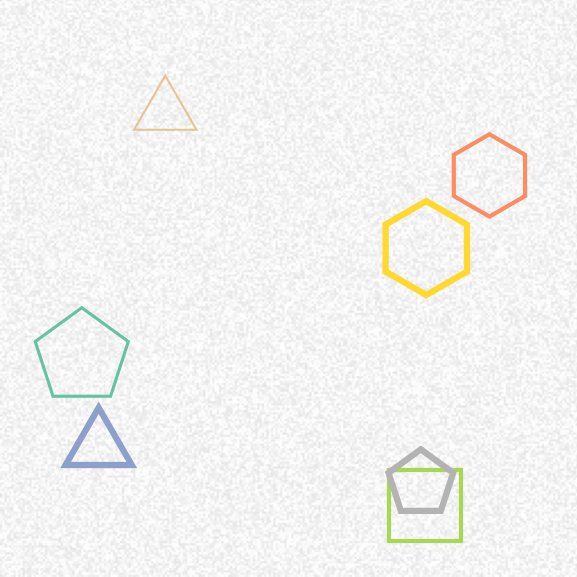[{"shape": "pentagon", "thickness": 1.5, "radius": 0.42, "center": [0.142, 0.382]}, {"shape": "hexagon", "thickness": 2, "radius": 0.36, "center": [0.848, 0.695]}, {"shape": "triangle", "thickness": 3, "radius": 0.33, "center": [0.171, 0.227]}, {"shape": "square", "thickness": 2, "radius": 0.31, "center": [0.736, 0.124]}, {"shape": "hexagon", "thickness": 3, "radius": 0.41, "center": [0.738, 0.57]}, {"shape": "triangle", "thickness": 1, "radius": 0.31, "center": [0.286, 0.806]}, {"shape": "pentagon", "thickness": 3, "radius": 0.29, "center": [0.729, 0.162]}]